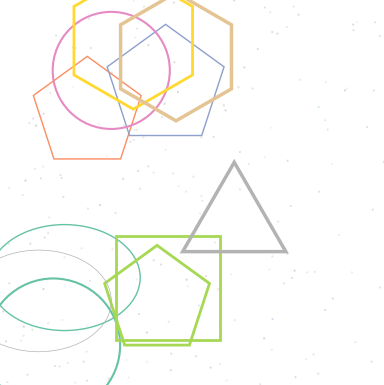[{"shape": "oval", "thickness": 1, "radius": 0.98, "center": [0.168, 0.279]}, {"shape": "circle", "thickness": 1.5, "radius": 0.87, "center": [0.138, 0.103]}, {"shape": "pentagon", "thickness": 1, "radius": 0.74, "center": [0.227, 0.706]}, {"shape": "pentagon", "thickness": 1, "radius": 0.8, "center": [0.43, 0.777]}, {"shape": "circle", "thickness": 1.5, "radius": 0.76, "center": [0.289, 0.817]}, {"shape": "square", "thickness": 2, "radius": 0.68, "center": [0.435, 0.251]}, {"shape": "pentagon", "thickness": 2, "radius": 0.72, "center": [0.408, 0.22]}, {"shape": "hexagon", "thickness": 2, "radius": 0.89, "center": [0.346, 0.894]}, {"shape": "hexagon", "thickness": 2.5, "radius": 0.83, "center": [0.457, 0.852]}, {"shape": "triangle", "thickness": 2.5, "radius": 0.77, "center": [0.608, 0.424]}, {"shape": "oval", "thickness": 0.5, "radius": 0.94, "center": [0.101, 0.218]}]